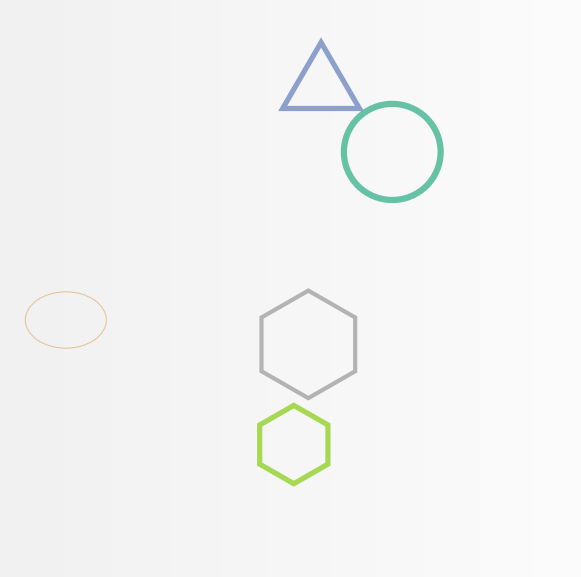[{"shape": "circle", "thickness": 3, "radius": 0.42, "center": [0.675, 0.736]}, {"shape": "triangle", "thickness": 2.5, "radius": 0.38, "center": [0.552, 0.849]}, {"shape": "hexagon", "thickness": 2.5, "radius": 0.34, "center": [0.505, 0.229]}, {"shape": "oval", "thickness": 0.5, "radius": 0.35, "center": [0.113, 0.445]}, {"shape": "hexagon", "thickness": 2, "radius": 0.47, "center": [0.53, 0.403]}]